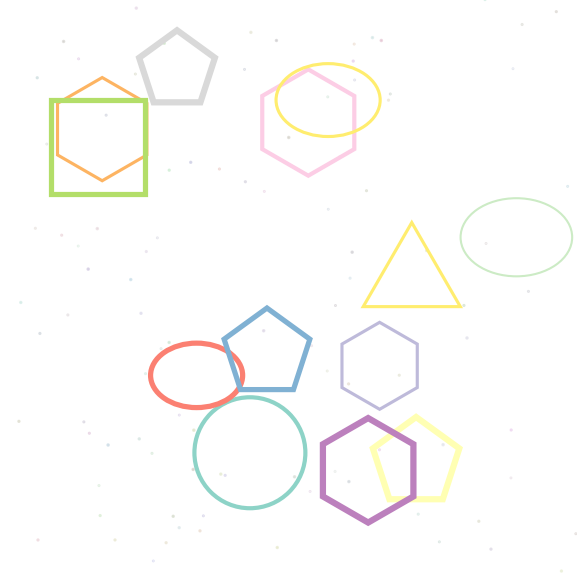[{"shape": "circle", "thickness": 2, "radius": 0.48, "center": [0.433, 0.215]}, {"shape": "pentagon", "thickness": 3, "radius": 0.39, "center": [0.721, 0.198]}, {"shape": "hexagon", "thickness": 1.5, "radius": 0.38, "center": [0.657, 0.366]}, {"shape": "oval", "thickness": 2.5, "radius": 0.4, "center": [0.34, 0.349]}, {"shape": "pentagon", "thickness": 2.5, "radius": 0.39, "center": [0.462, 0.388]}, {"shape": "hexagon", "thickness": 1.5, "radius": 0.45, "center": [0.177, 0.776]}, {"shape": "square", "thickness": 2.5, "radius": 0.41, "center": [0.17, 0.745]}, {"shape": "hexagon", "thickness": 2, "radius": 0.46, "center": [0.534, 0.787]}, {"shape": "pentagon", "thickness": 3, "radius": 0.34, "center": [0.307, 0.878]}, {"shape": "hexagon", "thickness": 3, "radius": 0.45, "center": [0.638, 0.185]}, {"shape": "oval", "thickness": 1, "radius": 0.48, "center": [0.894, 0.588]}, {"shape": "oval", "thickness": 1.5, "radius": 0.45, "center": [0.568, 0.826]}, {"shape": "triangle", "thickness": 1.5, "radius": 0.49, "center": [0.713, 0.517]}]